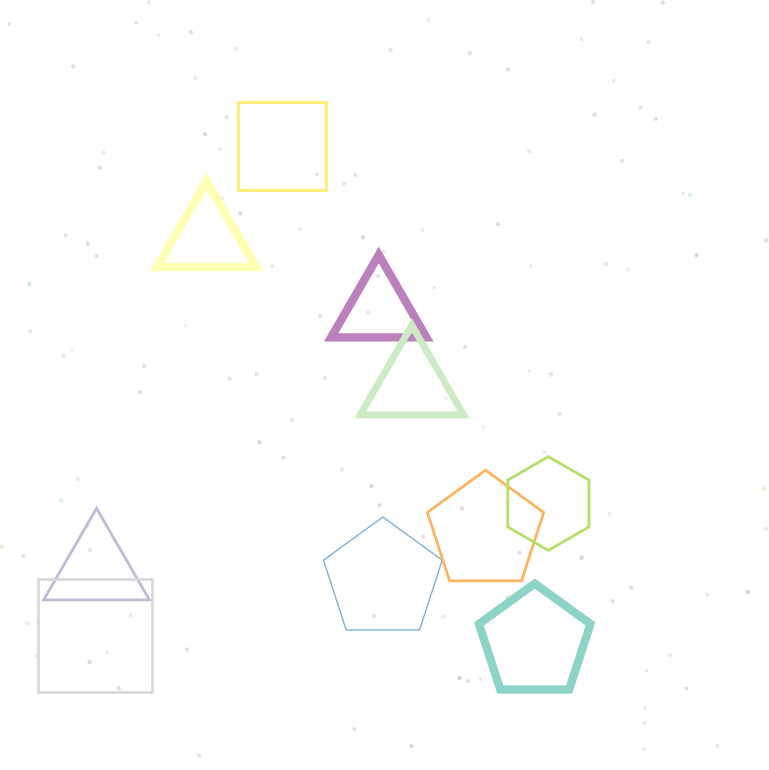[{"shape": "pentagon", "thickness": 3, "radius": 0.38, "center": [0.694, 0.166]}, {"shape": "triangle", "thickness": 3, "radius": 0.37, "center": [0.268, 0.69]}, {"shape": "triangle", "thickness": 1, "radius": 0.4, "center": [0.125, 0.261]}, {"shape": "pentagon", "thickness": 0.5, "radius": 0.41, "center": [0.497, 0.247]}, {"shape": "pentagon", "thickness": 1, "radius": 0.4, "center": [0.631, 0.31]}, {"shape": "hexagon", "thickness": 1, "radius": 0.3, "center": [0.712, 0.346]}, {"shape": "square", "thickness": 1, "radius": 0.37, "center": [0.123, 0.175]}, {"shape": "triangle", "thickness": 3, "radius": 0.36, "center": [0.492, 0.598]}, {"shape": "triangle", "thickness": 2.5, "radius": 0.39, "center": [0.535, 0.5]}, {"shape": "square", "thickness": 1, "radius": 0.29, "center": [0.366, 0.81]}]